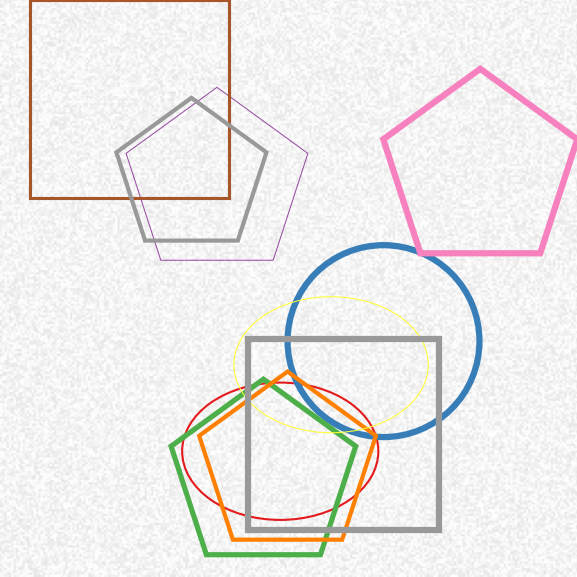[{"shape": "oval", "thickness": 1, "radius": 0.85, "center": [0.485, 0.218]}, {"shape": "circle", "thickness": 3, "radius": 0.83, "center": [0.664, 0.408]}, {"shape": "pentagon", "thickness": 2.5, "radius": 0.84, "center": [0.456, 0.174]}, {"shape": "pentagon", "thickness": 0.5, "radius": 0.83, "center": [0.376, 0.682]}, {"shape": "pentagon", "thickness": 2, "radius": 0.8, "center": [0.498, 0.195]}, {"shape": "oval", "thickness": 0.5, "radius": 0.84, "center": [0.573, 0.368]}, {"shape": "square", "thickness": 1.5, "radius": 0.86, "center": [0.225, 0.828]}, {"shape": "pentagon", "thickness": 3, "radius": 0.88, "center": [0.832, 0.703]}, {"shape": "pentagon", "thickness": 2, "radius": 0.68, "center": [0.332, 0.693]}, {"shape": "square", "thickness": 3, "radius": 0.83, "center": [0.595, 0.247]}]